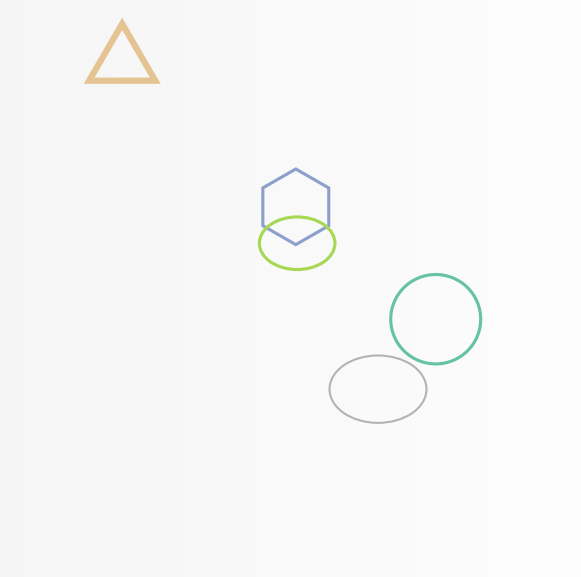[{"shape": "circle", "thickness": 1.5, "radius": 0.39, "center": [0.75, 0.446]}, {"shape": "hexagon", "thickness": 1.5, "radius": 0.33, "center": [0.509, 0.641]}, {"shape": "oval", "thickness": 1.5, "radius": 0.33, "center": [0.511, 0.578]}, {"shape": "triangle", "thickness": 3, "radius": 0.33, "center": [0.21, 0.892]}, {"shape": "oval", "thickness": 1, "radius": 0.42, "center": [0.65, 0.325]}]